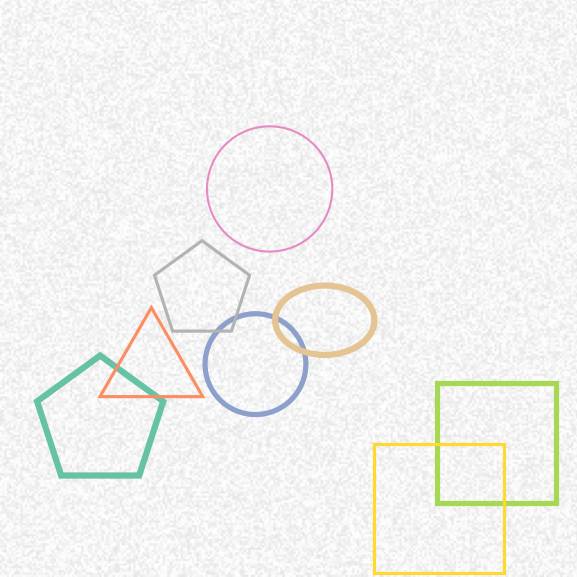[{"shape": "pentagon", "thickness": 3, "radius": 0.57, "center": [0.173, 0.269]}, {"shape": "triangle", "thickness": 1.5, "radius": 0.51, "center": [0.262, 0.364]}, {"shape": "circle", "thickness": 2.5, "radius": 0.44, "center": [0.442, 0.369]}, {"shape": "circle", "thickness": 1, "radius": 0.54, "center": [0.467, 0.672]}, {"shape": "square", "thickness": 2.5, "radius": 0.52, "center": [0.86, 0.232]}, {"shape": "square", "thickness": 1.5, "radius": 0.56, "center": [0.76, 0.119]}, {"shape": "oval", "thickness": 3, "radius": 0.43, "center": [0.562, 0.445]}, {"shape": "pentagon", "thickness": 1.5, "radius": 0.43, "center": [0.35, 0.496]}]